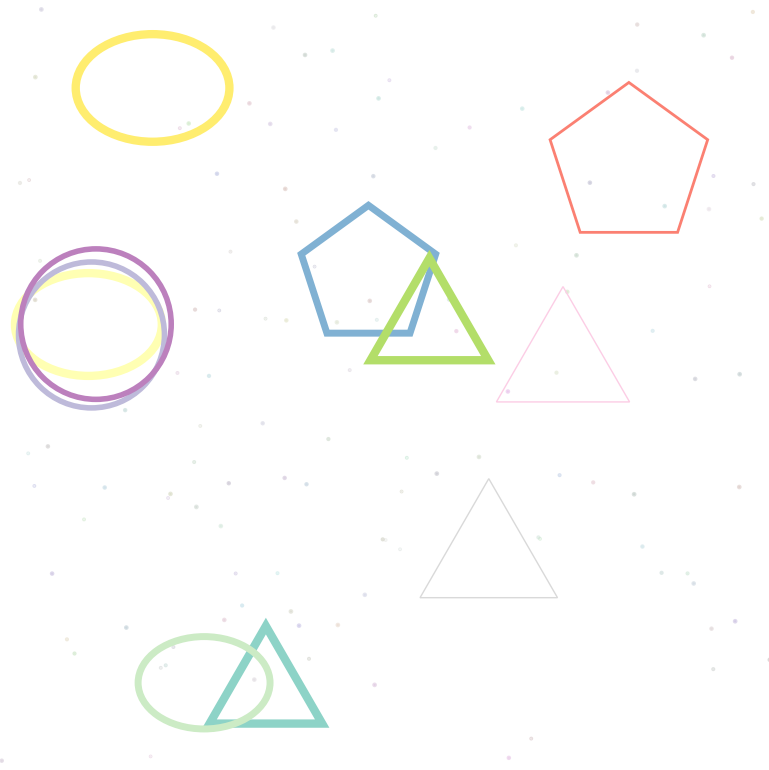[{"shape": "triangle", "thickness": 3, "radius": 0.42, "center": [0.345, 0.102]}, {"shape": "oval", "thickness": 3, "radius": 0.48, "center": [0.115, 0.579]}, {"shape": "circle", "thickness": 2, "radius": 0.47, "center": [0.119, 0.565]}, {"shape": "pentagon", "thickness": 1, "radius": 0.54, "center": [0.817, 0.785]}, {"shape": "pentagon", "thickness": 2.5, "radius": 0.46, "center": [0.479, 0.642]}, {"shape": "triangle", "thickness": 3, "radius": 0.44, "center": [0.558, 0.576]}, {"shape": "triangle", "thickness": 0.5, "radius": 0.5, "center": [0.731, 0.528]}, {"shape": "triangle", "thickness": 0.5, "radius": 0.52, "center": [0.635, 0.275]}, {"shape": "circle", "thickness": 2, "radius": 0.49, "center": [0.125, 0.579]}, {"shape": "oval", "thickness": 2.5, "radius": 0.43, "center": [0.265, 0.113]}, {"shape": "oval", "thickness": 3, "radius": 0.5, "center": [0.198, 0.886]}]